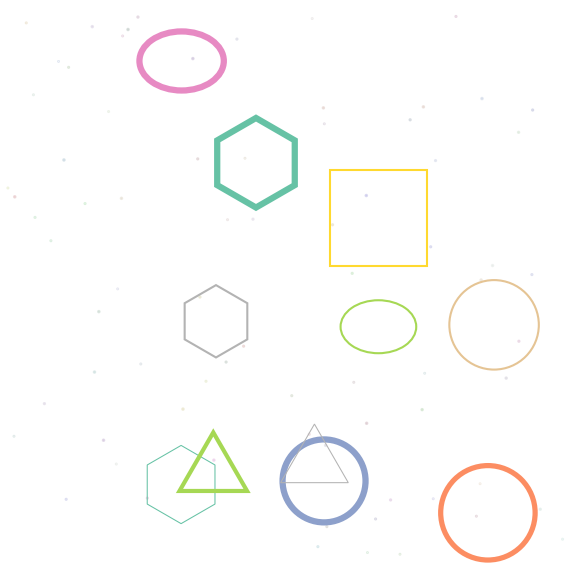[{"shape": "hexagon", "thickness": 3, "radius": 0.39, "center": [0.443, 0.717]}, {"shape": "hexagon", "thickness": 0.5, "radius": 0.34, "center": [0.314, 0.16]}, {"shape": "circle", "thickness": 2.5, "radius": 0.41, "center": [0.845, 0.111]}, {"shape": "circle", "thickness": 3, "radius": 0.36, "center": [0.561, 0.166]}, {"shape": "oval", "thickness": 3, "radius": 0.37, "center": [0.315, 0.894]}, {"shape": "triangle", "thickness": 2, "radius": 0.34, "center": [0.369, 0.183]}, {"shape": "oval", "thickness": 1, "radius": 0.33, "center": [0.655, 0.433]}, {"shape": "square", "thickness": 1, "radius": 0.42, "center": [0.655, 0.621]}, {"shape": "circle", "thickness": 1, "radius": 0.39, "center": [0.856, 0.437]}, {"shape": "triangle", "thickness": 0.5, "radius": 0.34, "center": [0.545, 0.197]}, {"shape": "hexagon", "thickness": 1, "radius": 0.31, "center": [0.374, 0.443]}]